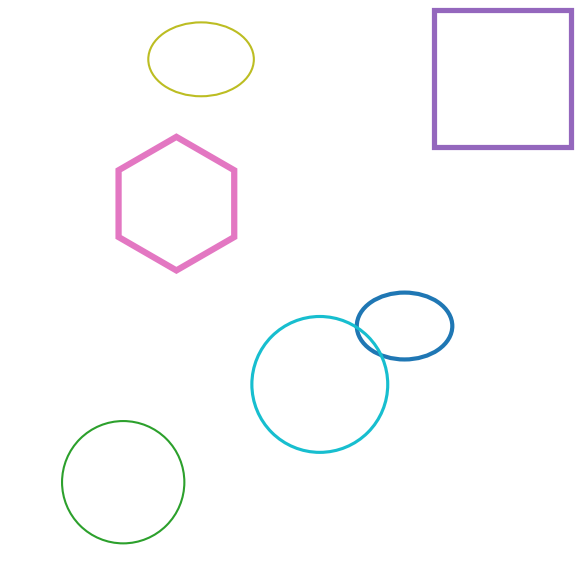[{"shape": "oval", "thickness": 2, "radius": 0.41, "center": [0.701, 0.435]}, {"shape": "circle", "thickness": 1, "radius": 0.53, "center": [0.213, 0.164]}, {"shape": "square", "thickness": 2.5, "radius": 0.59, "center": [0.87, 0.863]}, {"shape": "hexagon", "thickness": 3, "radius": 0.58, "center": [0.305, 0.647]}, {"shape": "oval", "thickness": 1, "radius": 0.46, "center": [0.348, 0.896]}, {"shape": "circle", "thickness": 1.5, "radius": 0.59, "center": [0.554, 0.333]}]